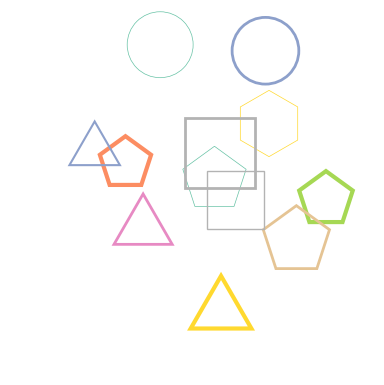[{"shape": "pentagon", "thickness": 0.5, "radius": 0.43, "center": [0.557, 0.534]}, {"shape": "circle", "thickness": 0.5, "radius": 0.43, "center": [0.416, 0.884]}, {"shape": "pentagon", "thickness": 3, "radius": 0.35, "center": [0.326, 0.576]}, {"shape": "triangle", "thickness": 1.5, "radius": 0.38, "center": [0.246, 0.609]}, {"shape": "circle", "thickness": 2, "radius": 0.43, "center": [0.69, 0.868]}, {"shape": "triangle", "thickness": 2, "radius": 0.44, "center": [0.372, 0.409]}, {"shape": "pentagon", "thickness": 3, "radius": 0.37, "center": [0.847, 0.482]}, {"shape": "hexagon", "thickness": 0.5, "radius": 0.43, "center": [0.699, 0.679]}, {"shape": "triangle", "thickness": 3, "radius": 0.46, "center": [0.574, 0.192]}, {"shape": "pentagon", "thickness": 2, "radius": 0.45, "center": [0.77, 0.375]}, {"shape": "square", "thickness": 1, "radius": 0.37, "center": [0.611, 0.481]}, {"shape": "square", "thickness": 2, "radius": 0.45, "center": [0.571, 0.602]}]